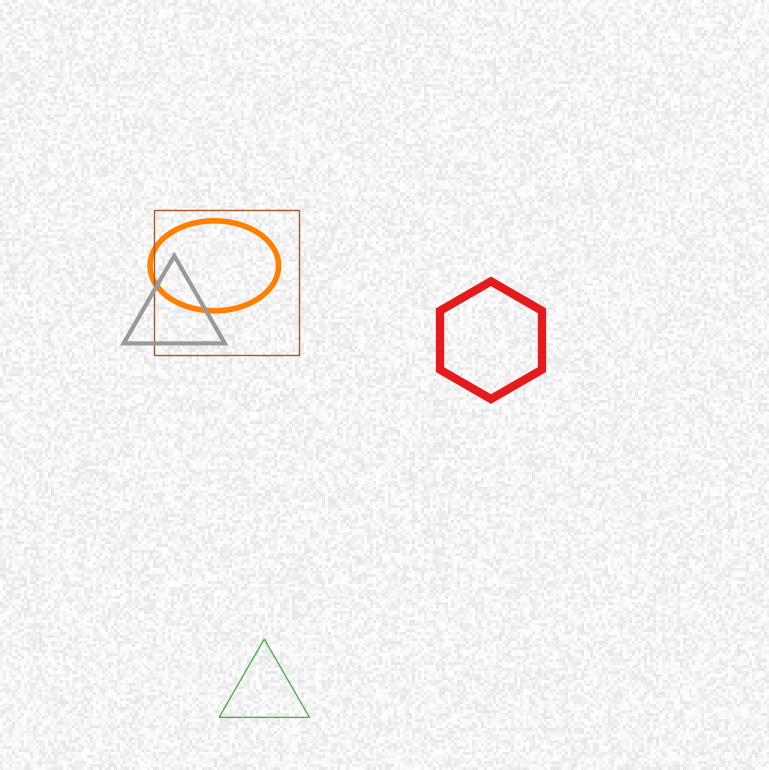[{"shape": "hexagon", "thickness": 3, "radius": 0.38, "center": [0.638, 0.558]}, {"shape": "triangle", "thickness": 0.5, "radius": 0.34, "center": [0.343, 0.102]}, {"shape": "oval", "thickness": 2, "radius": 0.42, "center": [0.278, 0.655]}, {"shape": "square", "thickness": 0.5, "radius": 0.47, "center": [0.294, 0.633]}, {"shape": "triangle", "thickness": 1.5, "radius": 0.38, "center": [0.226, 0.592]}]